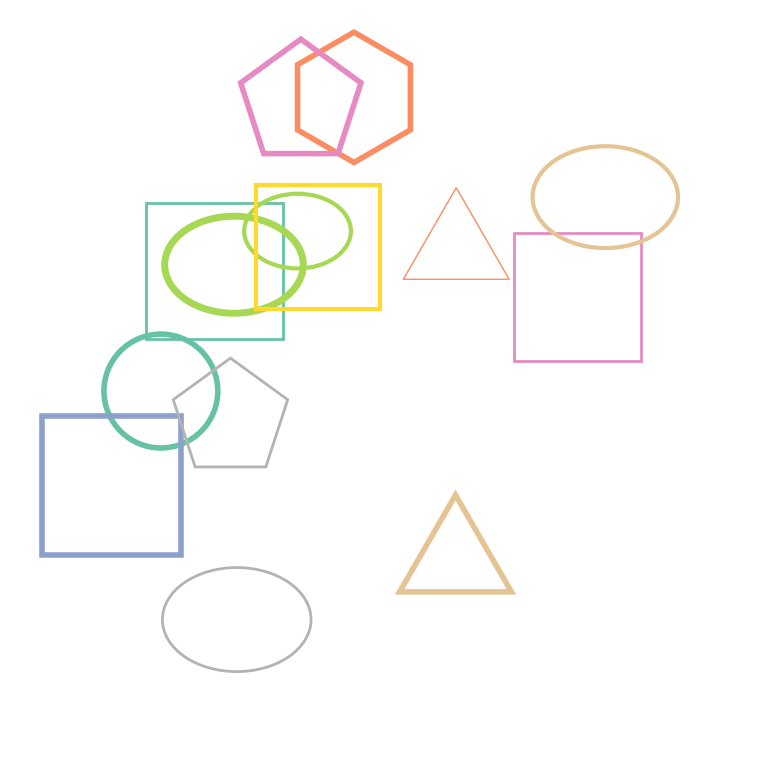[{"shape": "square", "thickness": 1, "radius": 0.44, "center": [0.278, 0.648]}, {"shape": "circle", "thickness": 2, "radius": 0.37, "center": [0.209, 0.492]}, {"shape": "triangle", "thickness": 0.5, "radius": 0.4, "center": [0.593, 0.677]}, {"shape": "hexagon", "thickness": 2, "radius": 0.42, "center": [0.46, 0.874]}, {"shape": "square", "thickness": 2, "radius": 0.45, "center": [0.145, 0.369]}, {"shape": "square", "thickness": 1, "radius": 0.41, "center": [0.75, 0.614]}, {"shape": "pentagon", "thickness": 2, "radius": 0.41, "center": [0.391, 0.867]}, {"shape": "oval", "thickness": 2.5, "radius": 0.45, "center": [0.304, 0.656]}, {"shape": "oval", "thickness": 1.5, "radius": 0.35, "center": [0.386, 0.7]}, {"shape": "square", "thickness": 1.5, "radius": 0.4, "center": [0.413, 0.68]}, {"shape": "triangle", "thickness": 2, "radius": 0.42, "center": [0.592, 0.273]}, {"shape": "oval", "thickness": 1.5, "radius": 0.47, "center": [0.786, 0.744]}, {"shape": "oval", "thickness": 1, "radius": 0.48, "center": [0.307, 0.195]}, {"shape": "pentagon", "thickness": 1, "radius": 0.39, "center": [0.299, 0.457]}]